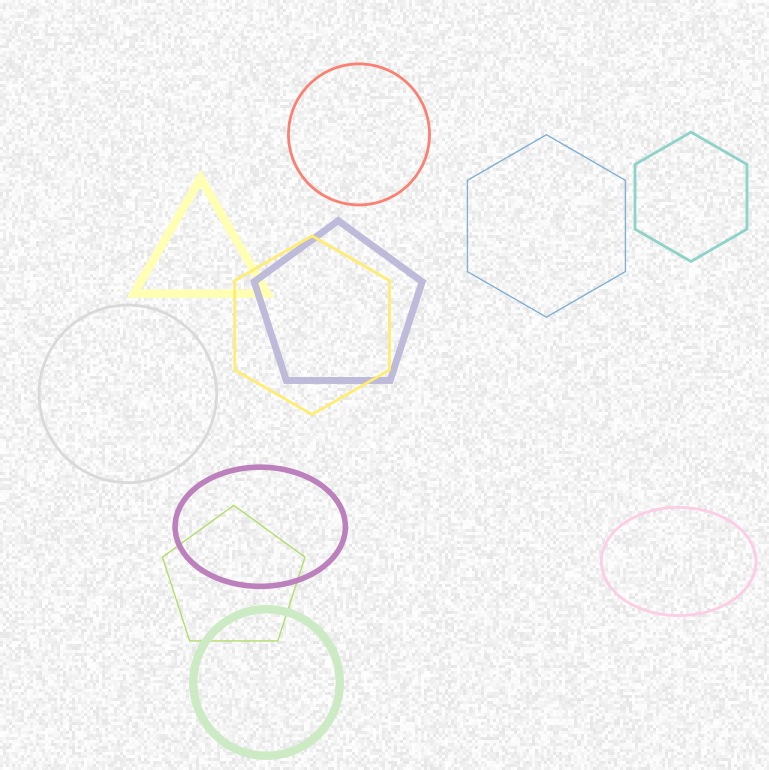[{"shape": "hexagon", "thickness": 1, "radius": 0.42, "center": [0.897, 0.744]}, {"shape": "triangle", "thickness": 3, "radius": 0.5, "center": [0.26, 0.669]}, {"shape": "pentagon", "thickness": 2.5, "radius": 0.57, "center": [0.439, 0.599]}, {"shape": "circle", "thickness": 1, "radius": 0.46, "center": [0.466, 0.825]}, {"shape": "hexagon", "thickness": 0.5, "radius": 0.59, "center": [0.71, 0.707]}, {"shape": "pentagon", "thickness": 0.5, "radius": 0.49, "center": [0.304, 0.246]}, {"shape": "oval", "thickness": 1, "radius": 0.5, "center": [0.881, 0.271]}, {"shape": "circle", "thickness": 1, "radius": 0.58, "center": [0.166, 0.489]}, {"shape": "oval", "thickness": 2, "radius": 0.55, "center": [0.338, 0.316]}, {"shape": "circle", "thickness": 3, "radius": 0.48, "center": [0.346, 0.114]}, {"shape": "hexagon", "thickness": 1, "radius": 0.58, "center": [0.405, 0.578]}]